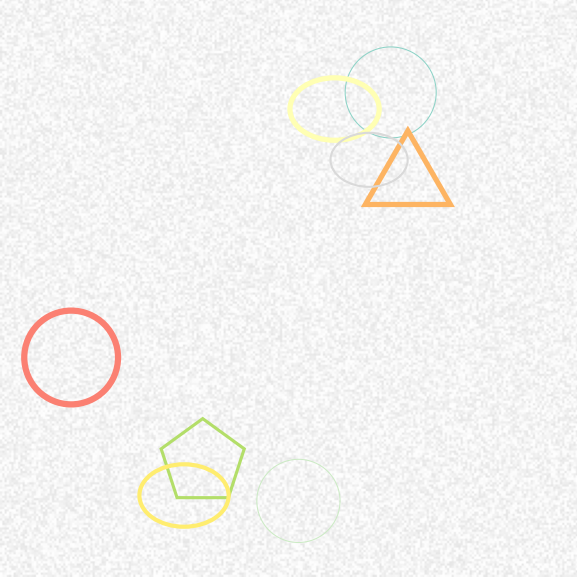[{"shape": "circle", "thickness": 0.5, "radius": 0.39, "center": [0.677, 0.839]}, {"shape": "oval", "thickness": 2.5, "radius": 0.39, "center": [0.579, 0.81]}, {"shape": "circle", "thickness": 3, "radius": 0.41, "center": [0.123, 0.38]}, {"shape": "triangle", "thickness": 2.5, "radius": 0.43, "center": [0.706, 0.688]}, {"shape": "pentagon", "thickness": 1.5, "radius": 0.38, "center": [0.351, 0.199]}, {"shape": "oval", "thickness": 1, "radius": 0.33, "center": [0.639, 0.722]}, {"shape": "circle", "thickness": 0.5, "radius": 0.36, "center": [0.517, 0.132]}, {"shape": "oval", "thickness": 2, "radius": 0.39, "center": [0.319, 0.141]}]